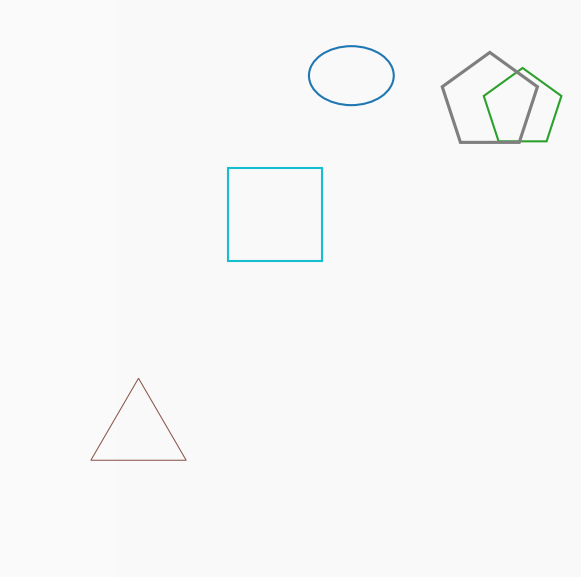[{"shape": "oval", "thickness": 1, "radius": 0.36, "center": [0.604, 0.868]}, {"shape": "pentagon", "thickness": 1, "radius": 0.35, "center": [0.899, 0.811]}, {"shape": "triangle", "thickness": 0.5, "radius": 0.47, "center": [0.238, 0.249]}, {"shape": "pentagon", "thickness": 1.5, "radius": 0.43, "center": [0.843, 0.822]}, {"shape": "square", "thickness": 1, "radius": 0.4, "center": [0.474, 0.628]}]